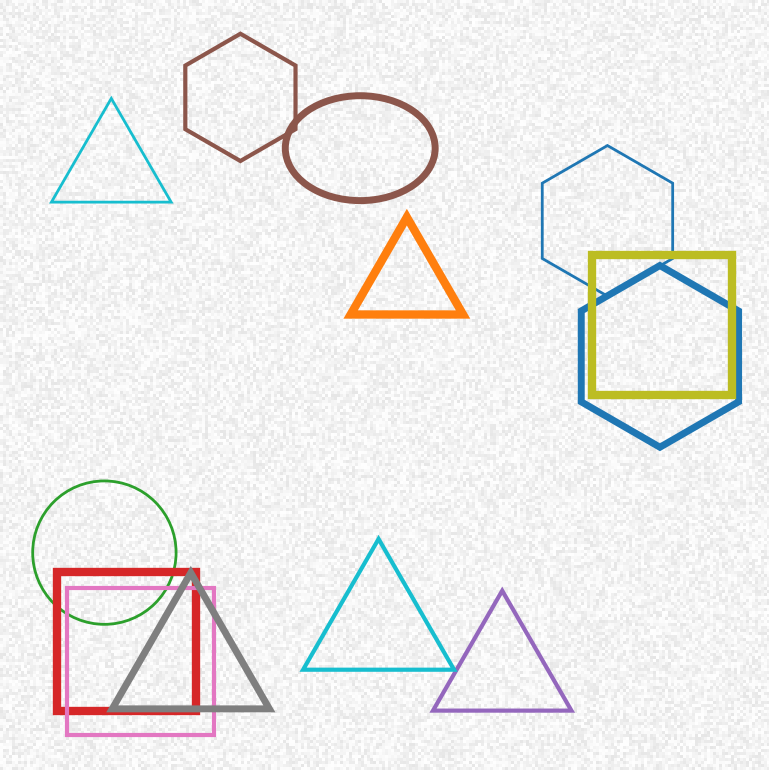[{"shape": "hexagon", "thickness": 2.5, "radius": 0.59, "center": [0.857, 0.537]}, {"shape": "hexagon", "thickness": 1, "radius": 0.49, "center": [0.789, 0.713]}, {"shape": "triangle", "thickness": 3, "radius": 0.42, "center": [0.528, 0.634]}, {"shape": "circle", "thickness": 1, "radius": 0.47, "center": [0.136, 0.282]}, {"shape": "square", "thickness": 3, "radius": 0.45, "center": [0.164, 0.167]}, {"shape": "triangle", "thickness": 1.5, "radius": 0.52, "center": [0.652, 0.129]}, {"shape": "oval", "thickness": 2.5, "radius": 0.49, "center": [0.468, 0.808]}, {"shape": "hexagon", "thickness": 1.5, "radius": 0.41, "center": [0.312, 0.874]}, {"shape": "square", "thickness": 1.5, "radius": 0.48, "center": [0.182, 0.141]}, {"shape": "triangle", "thickness": 2.5, "radius": 0.59, "center": [0.248, 0.138]}, {"shape": "square", "thickness": 3, "radius": 0.46, "center": [0.859, 0.578]}, {"shape": "triangle", "thickness": 1, "radius": 0.45, "center": [0.145, 0.782]}, {"shape": "triangle", "thickness": 1.5, "radius": 0.57, "center": [0.492, 0.187]}]